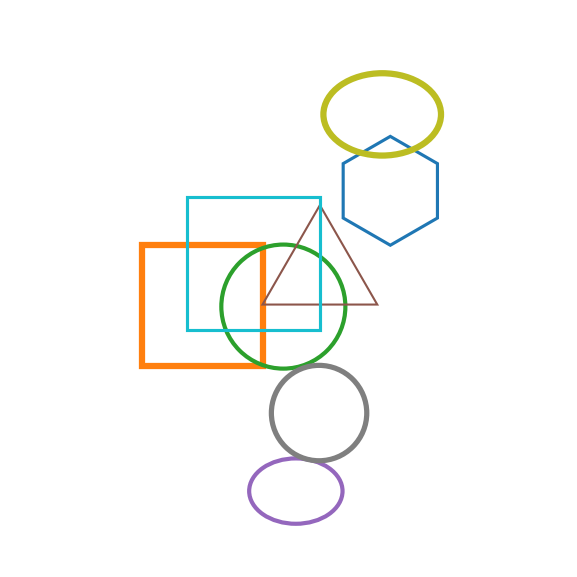[{"shape": "hexagon", "thickness": 1.5, "radius": 0.47, "center": [0.676, 0.669]}, {"shape": "square", "thickness": 3, "radius": 0.52, "center": [0.351, 0.47]}, {"shape": "circle", "thickness": 2, "radius": 0.54, "center": [0.491, 0.468]}, {"shape": "oval", "thickness": 2, "radius": 0.4, "center": [0.512, 0.149]}, {"shape": "triangle", "thickness": 1, "radius": 0.57, "center": [0.554, 0.529]}, {"shape": "circle", "thickness": 2.5, "radius": 0.41, "center": [0.553, 0.284]}, {"shape": "oval", "thickness": 3, "radius": 0.51, "center": [0.662, 0.801]}, {"shape": "square", "thickness": 1.5, "radius": 0.58, "center": [0.439, 0.542]}]